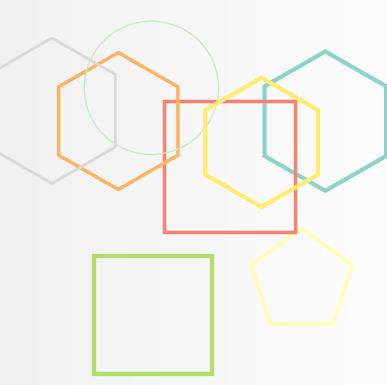[{"shape": "hexagon", "thickness": 3, "radius": 0.91, "center": [0.84, 0.685]}, {"shape": "pentagon", "thickness": 2.5, "radius": 0.69, "center": [0.778, 0.27]}, {"shape": "square", "thickness": 2.5, "radius": 0.85, "center": [0.592, 0.567]}, {"shape": "hexagon", "thickness": 2.5, "radius": 0.89, "center": [0.305, 0.686]}, {"shape": "square", "thickness": 3, "radius": 0.76, "center": [0.395, 0.182]}, {"shape": "hexagon", "thickness": 2, "radius": 0.94, "center": [0.134, 0.712]}, {"shape": "circle", "thickness": 1, "radius": 0.87, "center": [0.391, 0.772]}, {"shape": "hexagon", "thickness": 3, "radius": 0.84, "center": [0.675, 0.63]}]